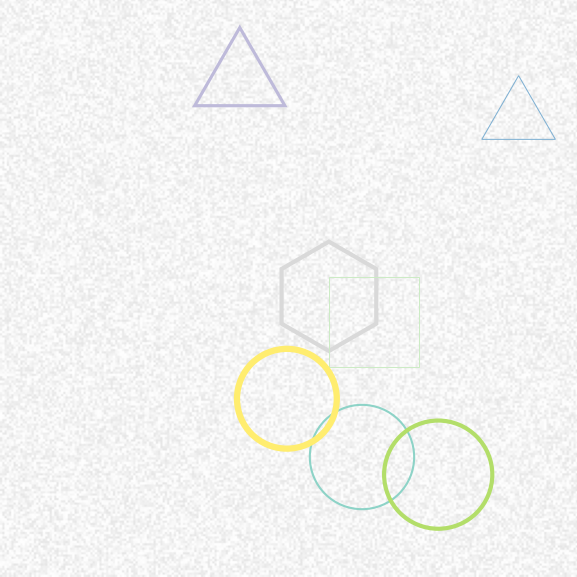[{"shape": "circle", "thickness": 1, "radius": 0.45, "center": [0.627, 0.208]}, {"shape": "triangle", "thickness": 1.5, "radius": 0.45, "center": [0.415, 0.861]}, {"shape": "triangle", "thickness": 0.5, "radius": 0.37, "center": [0.898, 0.795]}, {"shape": "circle", "thickness": 2, "radius": 0.47, "center": [0.759, 0.177]}, {"shape": "hexagon", "thickness": 2, "radius": 0.47, "center": [0.57, 0.486]}, {"shape": "square", "thickness": 0.5, "radius": 0.39, "center": [0.648, 0.442]}, {"shape": "circle", "thickness": 3, "radius": 0.43, "center": [0.497, 0.309]}]